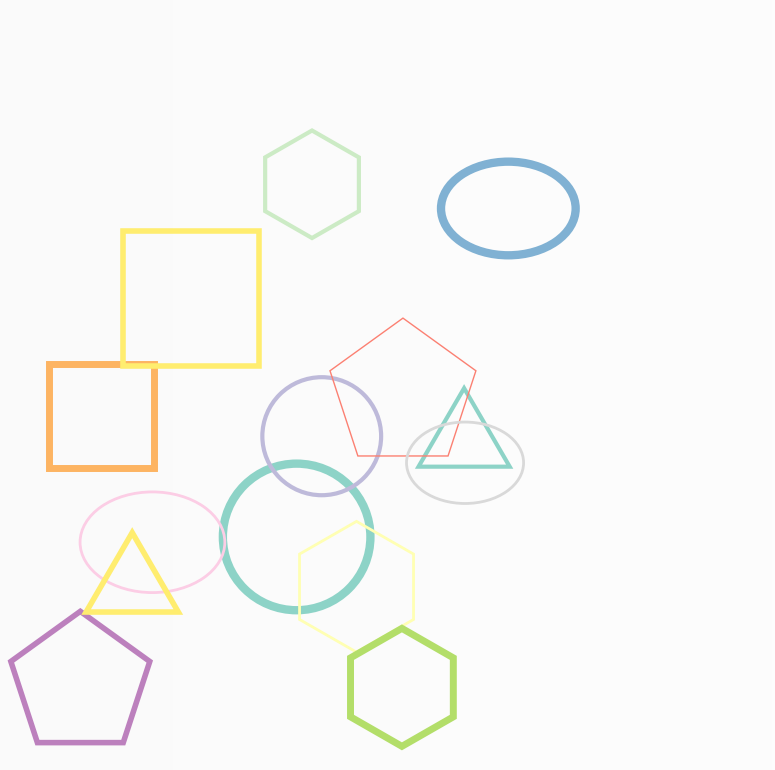[{"shape": "circle", "thickness": 3, "radius": 0.48, "center": [0.383, 0.303]}, {"shape": "triangle", "thickness": 1.5, "radius": 0.34, "center": [0.599, 0.428]}, {"shape": "hexagon", "thickness": 1, "radius": 0.42, "center": [0.46, 0.238]}, {"shape": "circle", "thickness": 1.5, "radius": 0.38, "center": [0.415, 0.433]}, {"shape": "pentagon", "thickness": 0.5, "radius": 0.49, "center": [0.52, 0.488]}, {"shape": "oval", "thickness": 3, "radius": 0.43, "center": [0.656, 0.729]}, {"shape": "square", "thickness": 2.5, "radius": 0.34, "center": [0.131, 0.46]}, {"shape": "hexagon", "thickness": 2.5, "radius": 0.38, "center": [0.519, 0.107]}, {"shape": "oval", "thickness": 1, "radius": 0.47, "center": [0.197, 0.296]}, {"shape": "oval", "thickness": 1, "radius": 0.38, "center": [0.6, 0.399]}, {"shape": "pentagon", "thickness": 2, "radius": 0.47, "center": [0.104, 0.112]}, {"shape": "hexagon", "thickness": 1.5, "radius": 0.35, "center": [0.403, 0.761]}, {"shape": "square", "thickness": 2, "radius": 0.44, "center": [0.247, 0.613]}, {"shape": "triangle", "thickness": 2, "radius": 0.34, "center": [0.171, 0.24]}]